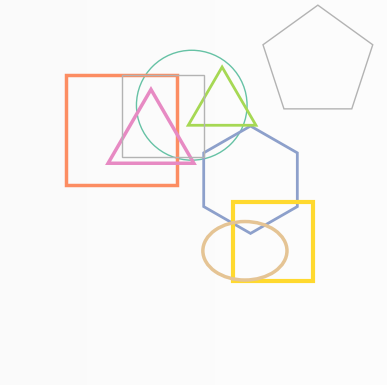[{"shape": "circle", "thickness": 1, "radius": 0.71, "center": [0.495, 0.727]}, {"shape": "square", "thickness": 2.5, "radius": 0.71, "center": [0.313, 0.661]}, {"shape": "hexagon", "thickness": 2, "radius": 0.7, "center": [0.646, 0.533]}, {"shape": "triangle", "thickness": 2.5, "radius": 0.64, "center": [0.39, 0.64]}, {"shape": "triangle", "thickness": 2, "radius": 0.5, "center": [0.573, 0.725]}, {"shape": "square", "thickness": 3, "radius": 0.51, "center": [0.704, 0.372]}, {"shape": "oval", "thickness": 2.5, "radius": 0.54, "center": [0.632, 0.349]}, {"shape": "pentagon", "thickness": 1, "radius": 0.74, "center": [0.82, 0.838]}, {"shape": "square", "thickness": 1, "radius": 0.53, "center": [0.42, 0.699]}]